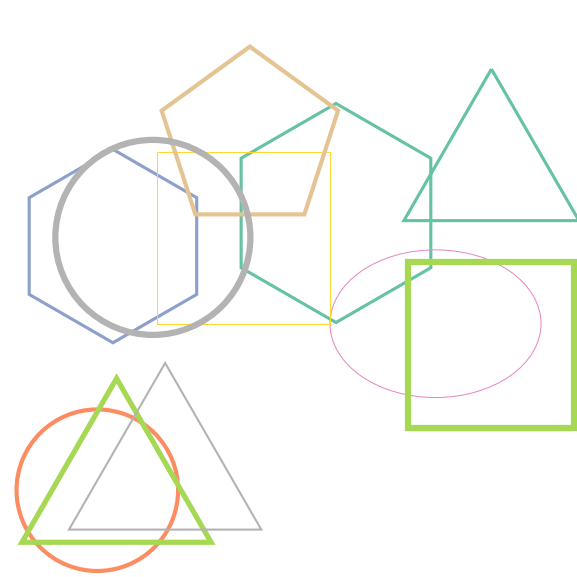[{"shape": "triangle", "thickness": 1.5, "radius": 0.87, "center": [0.851, 0.705]}, {"shape": "hexagon", "thickness": 1.5, "radius": 0.95, "center": [0.582, 0.63]}, {"shape": "circle", "thickness": 2, "radius": 0.7, "center": [0.169, 0.15]}, {"shape": "hexagon", "thickness": 1.5, "radius": 0.84, "center": [0.196, 0.573]}, {"shape": "oval", "thickness": 0.5, "radius": 0.91, "center": [0.754, 0.439]}, {"shape": "triangle", "thickness": 2.5, "radius": 0.95, "center": [0.202, 0.155]}, {"shape": "square", "thickness": 3, "radius": 0.72, "center": [0.85, 0.402]}, {"shape": "square", "thickness": 0.5, "radius": 0.75, "center": [0.422, 0.587]}, {"shape": "pentagon", "thickness": 2, "radius": 0.8, "center": [0.433, 0.758]}, {"shape": "circle", "thickness": 3, "radius": 0.84, "center": [0.265, 0.588]}, {"shape": "triangle", "thickness": 1, "radius": 0.96, "center": [0.286, 0.178]}]